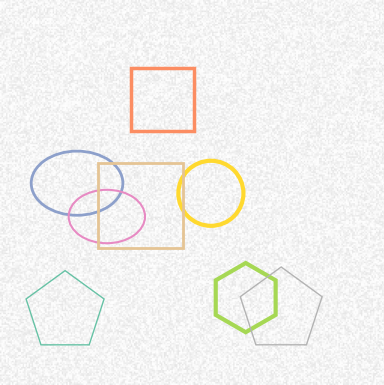[{"shape": "pentagon", "thickness": 1, "radius": 0.53, "center": [0.169, 0.191]}, {"shape": "square", "thickness": 2.5, "radius": 0.41, "center": [0.422, 0.741]}, {"shape": "oval", "thickness": 2, "radius": 0.6, "center": [0.2, 0.524]}, {"shape": "oval", "thickness": 1.5, "radius": 0.5, "center": [0.278, 0.438]}, {"shape": "hexagon", "thickness": 3, "radius": 0.45, "center": [0.638, 0.227]}, {"shape": "circle", "thickness": 3, "radius": 0.42, "center": [0.548, 0.498]}, {"shape": "square", "thickness": 2, "radius": 0.55, "center": [0.364, 0.466]}, {"shape": "pentagon", "thickness": 1, "radius": 0.56, "center": [0.73, 0.195]}]